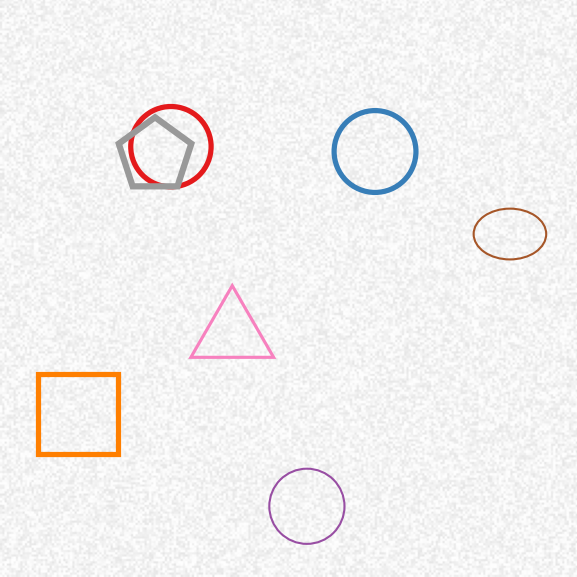[{"shape": "circle", "thickness": 2.5, "radius": 0.35, "center": [0.296, 0.745]}, {"shape": "circle", "thickness": 2.5, "radius": 0.35, "center": [0.649, 0.737]}, {"shape": "circle", "thickness": 1, "radius": 0.33, "center": [0.531, 0.122]}, {"shape": "square", "thickness": 2.5, "radius": 0.34, "center": [0.135, 0.282]}, {"shape": "oval", "thickness": 1, "radius": 0.31, "center": [0.883, 0.594]}, {"shape": "triangle", "thickness": 1.5, "radius": 0.41, "center": [0.402, 0.422]}, {"shape": "pentagon", "thickness": 3, "radius": 0.33, "center": [0.268, 0.73]}]